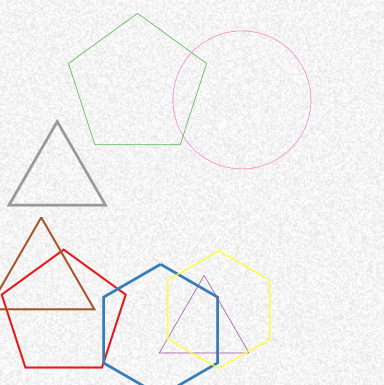[{"shape": "pentagon", "thickness": 1.5, "radius": 0.85, "center": [0.165, 0.182]}, {"shape": "hexagon", "thickness": 2, "radius": 0.85, "center": [0.417, 0.143]}, {"shape": "pentagon", "thickness": 0.5, "radius": 0.94, "center": [0.357, 0.777]}, {"shape": "triangle", "thickness": 0.5, "radius": 0.67, "center": [0.53, 0.15]}, {"shape": "hexagon", "thickness": 1, "radius": 0.76, "center": [0.568, 0.196]}, {"shape": "triangle", "thickness": 1.5, "radius": 0.8, "center": [0.107, 0.276]}, {"shape": "circle", "thickness": 0.5, "radius": 0.9, "center": [0.628, 0.741]}, {"shape": "triangle", "thickness": 2, "radius": 0.72, "center": [0.149, 0.54]}]